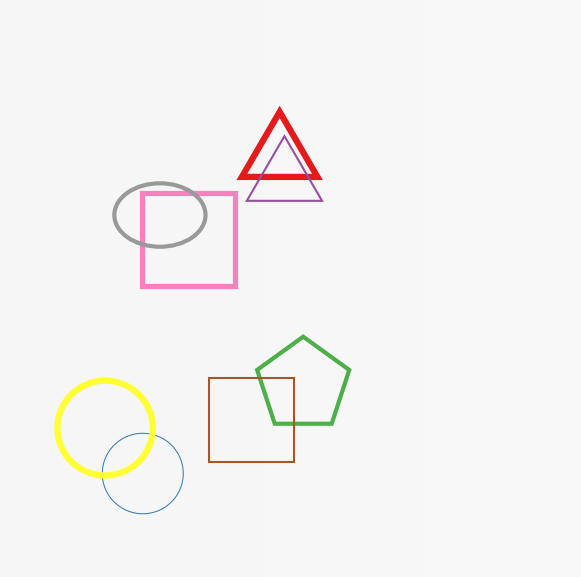[{"shape": "triangle", "thickness": 3, "radius": 0.38, "center": [0.481, 0.73]}, {"shape": "circle", "thickness": 0.5, "radius": 0.35, "center": [0.246, 0.179]}, {"shape": "pentagon", "thickness": 2, "radius": 0.42, "center": [0.522, 0.333]}, {"shape": "triangle", "thickness": 1, "radius": 0.37, "center": [0.489, 0.689]}, {"shape": "circle", "thickness": 3, "radius": 0.41, "center": [0.181, 0.258]}, {"shape": "square", "thickness": 1, "radius": 0.37, "center": [0.433, 0.272]}, {"shape": "square", "thickness": 2.5, "radius": 0.4, "center": [0.324, 0.585]}, {"shape": "oval", "thickness": 2, "radius": 0.39, "center": [0.275, 0.627]}]